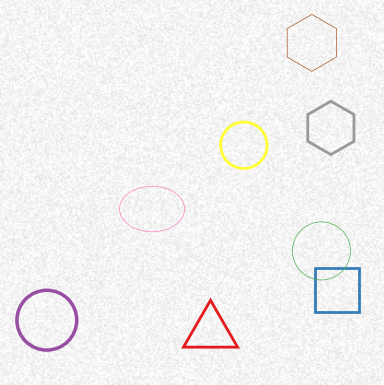[{"shape": "triangle", "thickness": 2, "radius": 0.41, "center": [0.547, 0.139]}, {"shape": "square", "thickness": 2, "radius": 0.29, "center": [0.874, 0.247]}, {"shape": "circle", "thickness": 0.5, "radius": 0.38, "center": [0.835, 0.348]}, {"shape": "circle", "thickness": 2.5, "radius": 0.39, "center": [0.122, 0.168]}, {"shape": "circle", "thickness": 2, "radius": 0.3, "center": [0.633, 0.623]}, {"shape": "hexagon", "thickness": 0.5, "radius": 0.37, "center": [0.81, 0.889]}, {"shape": "oval", "thickness": 0.5, "radius": 0.42, "center": [0.395, 0.457]}, {"shape": "hexagon", "thickness": 2, "radius": 0.35, "center": [0.859, 0.668]}]